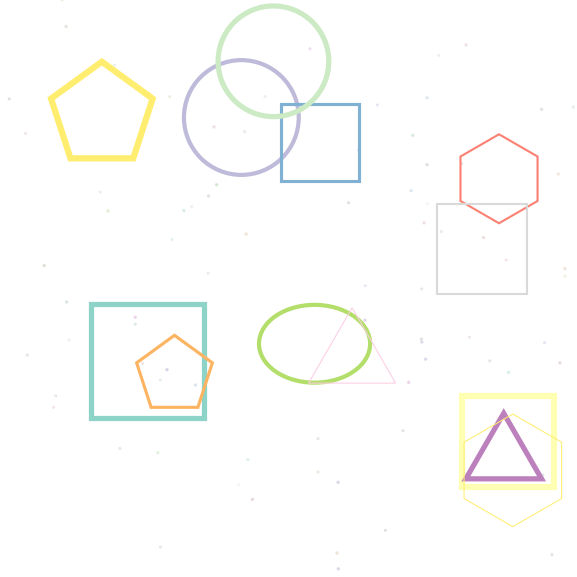[{"shape": "square", "thickness": 2.5, "radius": 0.49, "center": [0.256, 0.374]}, {"shape": "square", "thickness": 3, "radius": 0.4, "center": [0.88, 0.235]}, {"shape": "circle", "thickness": 2, "radius": 0.5, "center": [0.418, 0.796]}, {"shape": "hexagon", "thickness": 1, "radius": 0.39, "center": [0.864, 0.69]}, {"shape": "square", "thickness": 1.5, "radius": 0.34, "center": [0.554, 0.752]}, {"shape": "pentagon", "thickness": 1.5, "radius": 0.34, "center": [0.302, 0.35]}, {"shape": "oval", "thickness": 2, "radius": 0.48, "center": [0.545, 0.404]}, {"shape": "triangle", "thickness": 0.5, "radius": 0.44, "center": [0.61, 0.379]}, {"shape": "square", "thickness": 1, "radius": 0.39, "center": [0.834, 0.568]}, {"shape": "triangle", "thickness": 2.5, "radius": 0.38, "center": [0.872, 0.208]}, {"shape": "circle", "thickness": 2.5, "radius": 0.48, "center": [0.473, 0.893]}, {"shape": "pentagon", "thickness": 3, "radius": 0.46, "center": [0.176, 0.8]}, {"shape": "hexagon", "thickness": 0.5, "radius": 0.49, "center": [0.888, 0.185]}]